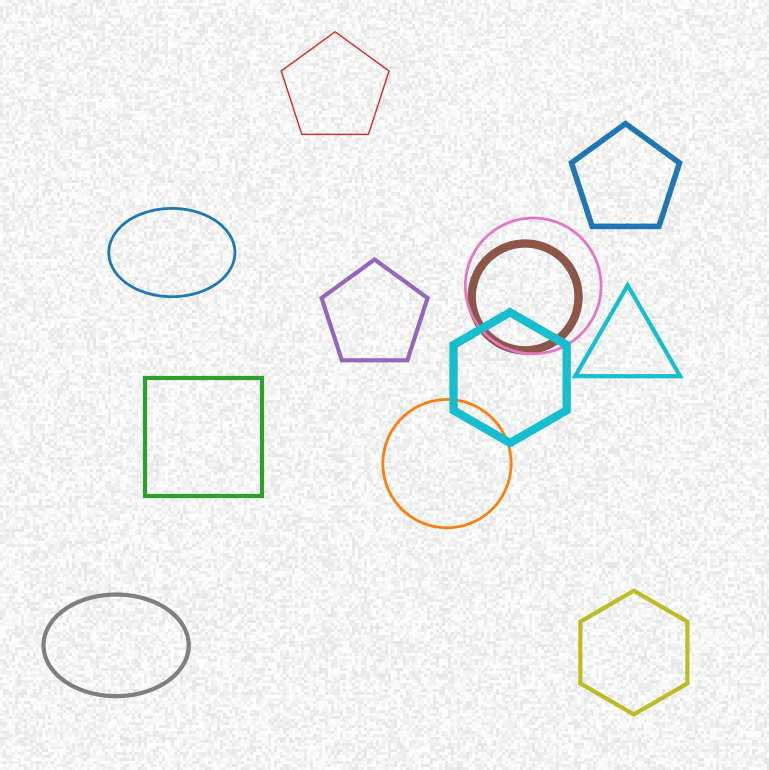[{"shape": "oval", "thickness": 1, "radius": 0.41, "center": [0.223, 0.672]}, {"shape": "pentagon", "thickness": 2, "radius": 0.37, "center": [0.812, 0.766]}, {"shape": "circle", "thickness": 1, "radius": 0.42, "center": [0.581, 0.398]}, {"shape": "square", "thickness": 1.5, "radius": 0.38, "center": [0.264, 0.432]}, {"shape": "pentagon", "thickness": 0.5, "radius": 0.37, "center": [0.435, 0.885]}, {"shape": "pentagon", "thickness": 1.5, "radius": 0.36, "center": [0.486, 0.591]}, {"shape": "circle", "thickness": 3, "radius": 0.35, "center": [0.682, 0.614]}, {"shape": "circle", "thickness": 1, "radius": 0.44, "center": [0.692, 0.629]}, {"shape": "oval", "thickness": 1.5, "radius": 0.47, "center": [0.151, 0.162]}, {"shape": "hexagon", "thickness": 1.5, "radius": 0.4, "center": [0.823, 0.153]}, {"shape": "triangle", "thickness": 1.5, "radius": 0.39, "center": [0.815, 0.551]}, {"shape": "hexagon", "thickness": 3, "radius": 0.42, "center": [0.662, 0.51]}]